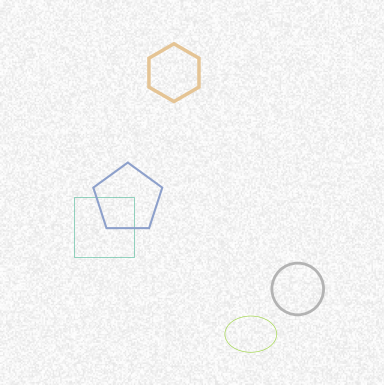[{"shape": "square", "thickness": 0.5, "radius": 0.39, "center": [0.27, 0.41]}, {"shape": "pentagon", "thickness": 1.5, "radius": 0.47, "center": [0.332, 0.484]}, {"shape": "oval", "thickness": 0.5, "radius": 0.34, "center": [0.651, 0.132]}, {"shape": "hexagon", "thickness": 2.5, "radius": 0.38, "center": [0.452, 0.811]}, {"shape": "circle", "thickness": 2, "radius": 0.34, "center": [0.773, 0.249]}]